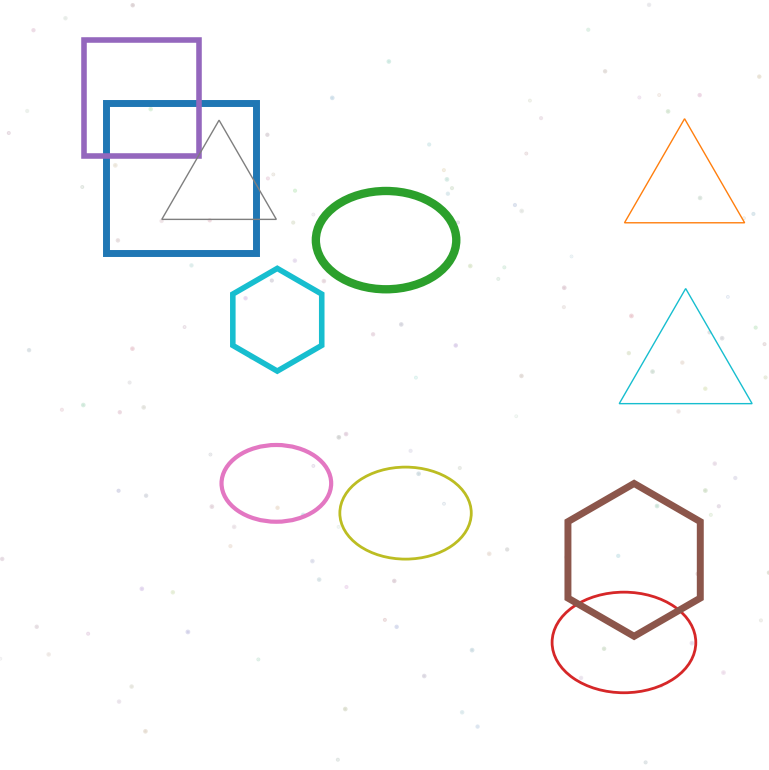[{"shape": "square", "thickness": 2.5, "radius": 0.49, "center": [0.235, 0.768]}, {"shape": "triangle", "thickness": 0.5, "radius": 0.45, "center": [0.889, 0.756]}, {"shape": "oval", "thickness": 3, "radius": 0.46, "center": [0.501, 0.688]}, {"shape": "oval", "thickness": 1, "radius": 0.47, "center": [0.81, 0.166]}, {"shape": "square", "thickness": 2, "radius": 0.38, "center": [0.184, 0.872]}, {"shape": "hexagon", "thickness": 2.5, "radius": 0.5, "center": [0.824, 0.273]}, {"shape": "oval", "thickness": 1.5, "radius": 0.36, "center": [0.359, 0.372]}, {"shape": "triangle", "thickness": 0.5, "radius": 0.43, "center": [0.285, 0.758]}, {"shape": "oval", "thickness": 1, "radius": 0.43, "center": [0.527, 0.334]}, {"shape": "hexagon", "thickness": 2, "radius": 0.33, "center": [0.36, 0.585]}, {"shape": "triangle", "thickness": 0.5, "radius": 0.5, "center": [0.89, 0.526]}]